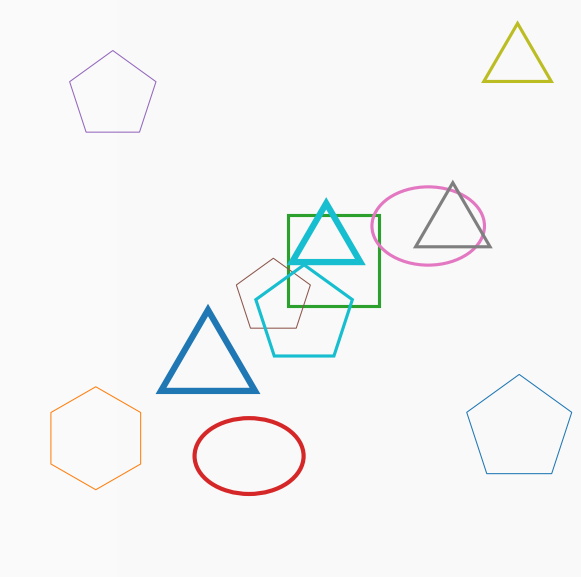[{"shape": "pentagon", "thickness": 0.5, "radius": 0.47, "center": [0.893, 0.256]}, {"shape": "triangle", "thickness": 3, "radius": 0.47, "center": [0.358, 0.369]}, {"shape": "hexagon", "thickness": 0.5, "radius": 0.45, "center": [0.165, 0.24]}, {"shape": "square", "thickness": 1.5, "radius": 0.39, "center": [0.573, 0.548]}, {"shape": "oval", "thickness": 2, "radius": 0.47, "center": [0.429, 0.209]}, {"shape": "pentagon", "thickness": 0.5, "radius": 0.39, "center": [0.194, 0.834]}, {"shape": "pentagon", "thickness": 0.5, "radius": 0.33, "center": [0.47, 0.485]}, {"shape": "oval", "thickness": 1.5, "radius": 0.48, "center": [0.737, 0.608]}, {"shape": "triangle", "thickness": 1.5, "radius": 0.37, "center": [0.779, 0.609]}, {"shape": "triangle", "thickness": 1.5, "radius": 0.34, "center": [0.89, 0.892]}, {"shape": "pentagon", "thickness": 1.5, "radius": 0.44, "center": [0.523, 0.453]}, {"shape": "triangle", "thickness": 3, "radius": 0.34, "center": [0.561, 0.579]}]